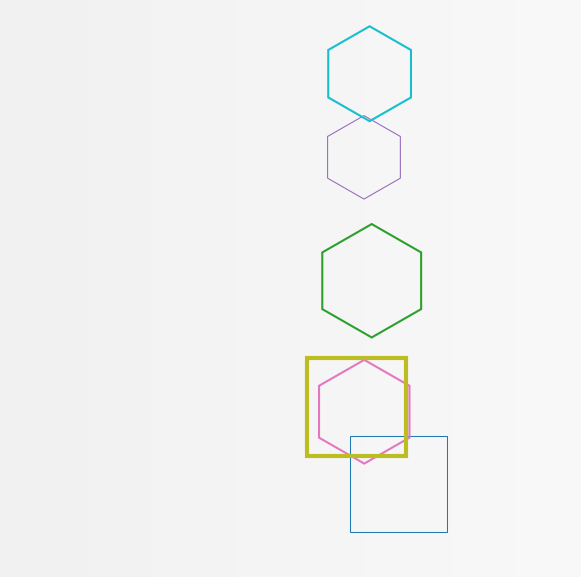[{"shape": "square", "thickness": 0.5, "radius": 0.42, "center": [0.686, 0.161]}, {"shape": "hexagon", "thickness": 1, "radius": 0.49, "center": [0.64, 0.513]}, {"shape": "hexagon", "thickness": 0.5, "radius": 0.36, "center": [0.626, 0.727]}, {"shape": "hexagon", "thickness": 1, "radius": 0.45, "center": [0.627, 0.286]}, {"shape": "square", "thickness": 2, "radius": 0.43, "center": [0.613, 0.294]}, {"shape": "hexagon", "thickness": 1, "radius": 0.41, "center": [0.636, 0.871]}]